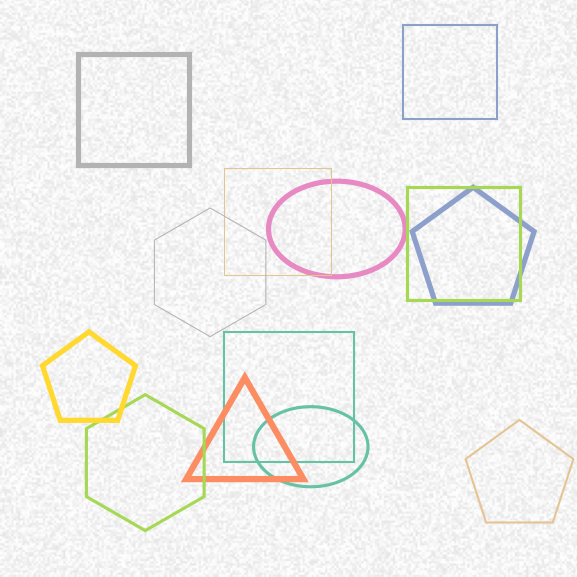[{"shape": "square", "thickness": 1, "radius": 0.56, "center": [0.501, 0.312]}, {"shape": "oval", "thickness": 1.5, "radius": 0.5, "center": [0.538, 0.226]}, {"shape": "triangle", "thickness": 3, "radius": 0.59, "center": [0.424, 0.228]}, {"shape": "pentagon", "thickness": 2.5, "radius": 0.55, "center": [0.819, 0.564]}, {"shape": "square", "thickness": 1, "radius": 0.41, "center": [0.779, 0.874]}, {"shape": "oval", "thickness": 2.5, "radius": 0.59, "center": [0.583, 0.603]}, {"shape": "square", "thickness": 1.5, "radius": 0.49, "center": [0.803, 0.578]}, {"shape": "hexagon", "thickness": 1.5, "radius": 0.59, "center": [0.252, 0.198]}, {"shape": "pentagon", "thickness": 2.5, "radius": 0.42, "center": [0.154, 0.34]}, {"shape": "pentagon", "thickness": 1, "radius": 0.49, "center": [0.899, 0.174]}, {"shape": "square", "thickness": 0.5, "radius": 0.46, "center": [0.481, 0.615]}, {"shape": "hexagon", "thickness": 0.5, "radius": 0.56, "center": [0.364, 0.528]}, {"shape": "square", "thickness": 2.5, "radius": 0.48, "center": [0.231, 0.81]}]